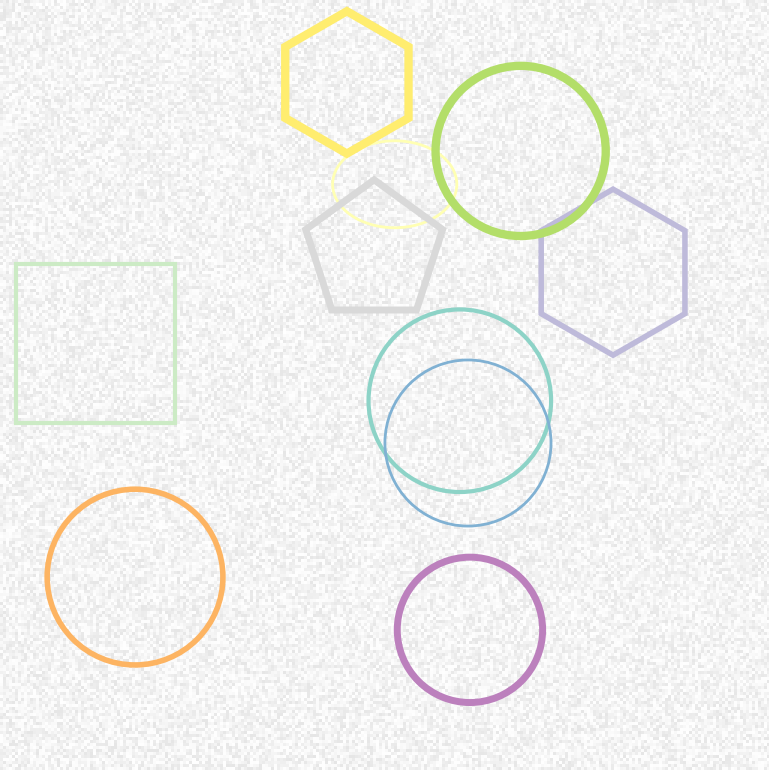[{"shape": "circle", "thickness": 1.5, "radius": 0.59, "center": [0.597, 0.48]}, {"shape": "oval", "thickness": 1, "radius": 0.4, "center": [0.513, 0.761]}, {"shape": "hexagon", "thickness": 2, "radius": 0.54, "center": [0.796, 0.647]}, {"shape": "circle", "thickness": 1, "radius": 0.54, "center": [0.608, 0.425]}, {"shape": "circle", "thickness": 2, "radius": 0.57, "center": [0.175, 0.251]}, {"shape": "circle", "thickness": 3, "radius": 0.55, "center": [0.676, 0.804]}, {"shape": "pentagon", "thickness": 2.5, "radius": 0.47, "center": [0.486, 0.673]}, {"shape": "circle", "thickness": 2.5, "radius": 0.47, "center": [0.61, 0.182]}, {"shape": "square", "thickness": 1.5, "radius": 0.52, "center": [0.124, 0.554]}, {"shape": "hexagon", "thickness": 3, "radius": 0.46, "center": [0.451, 0.893]}]